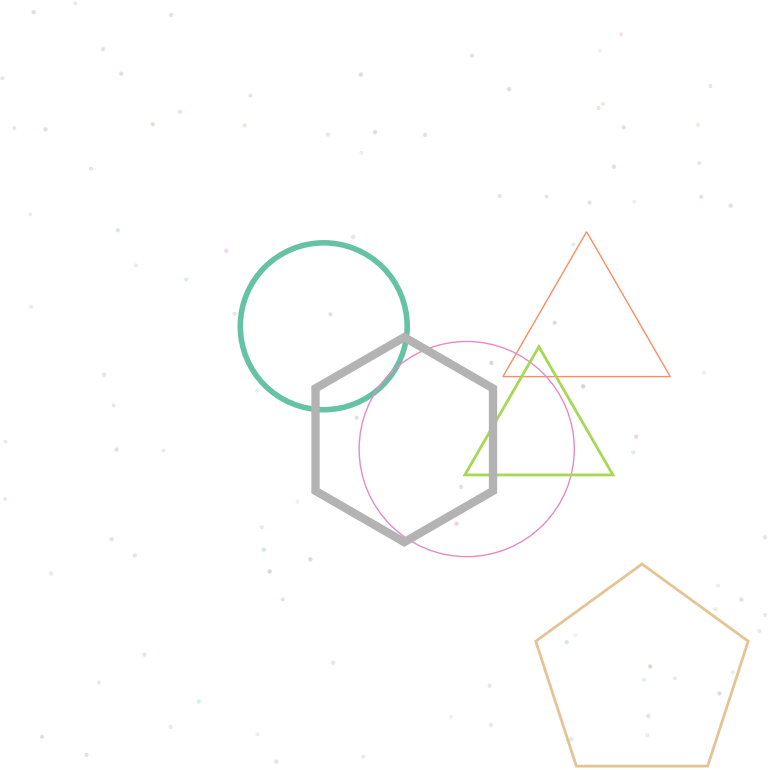[{"shape": "circle", "thickness": 2, "radius": 0.54, "center": [0.42, 0.576]}, {"shape": "triangle", "thickness": 0.5, "radius": 0.63, "center": [0.762, 0.574]}, {"shape": "circle", "thickness": 0.5, "radius": 0.7, "center": [0.606, 0.417]}, {"shape": "triangle", "thickness": 1, "radius": 0.56, "center": [0.7, 0.439]}, {"shape": "pentagon", "thickness": 1, "radius": 0.73, "center": [0.834, 0.122]}, {"shape": "hexagon", "thickness": 3, "radius": 0.67, "center": [0.525, 0.429]}]